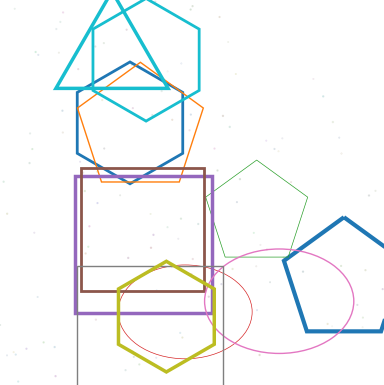[{"shape": "hexagon", "thickness": 2, "radius": 0.79, "center": [0.338, 0.681]}, {"shape": "pentagon", "thickness": 3, "radius": 0.82, "center": [0.893, 0.272]}, {"shape": "pentagon", "thickness": 1, "radius": 0.86, "center": [0.365, 0.666]}, {"shape": "pentagon", "thickness": 0.5, "radius": 0.7, "center": [0.667, 0.445]}, {"shape": "oval", "thickness": 0.5, "radius": 0.87, "center": [0.481, 0.19]}, {"shape": "square", "thickness": 2.5, "radius": 0.89, "center": [0.373, 0.365]}, {"shape": "square", "thickness": 2, "radius": 0.8, "center": [0.371, 0.404]}, {"shape": "oval", "thickness": 1, "radius": 0.97, "center": [0.725, 0.218]}, {"shape": "square", "thickness": 1, "radius": 0.95, "center": [0.388, 0.119]}, {"shape": "hexagon", "thickness": 2.5, "radius": 0.72, "center": [0.432, 0.178]}, {"shape": "hexagon", "thickness": 2, "radius": 0.8, "center": [0.379, 0.845]}, {"shape": "triangle", "thickness": 2.5, "radius": 0.84, "center": [0.291, 0.855]}]